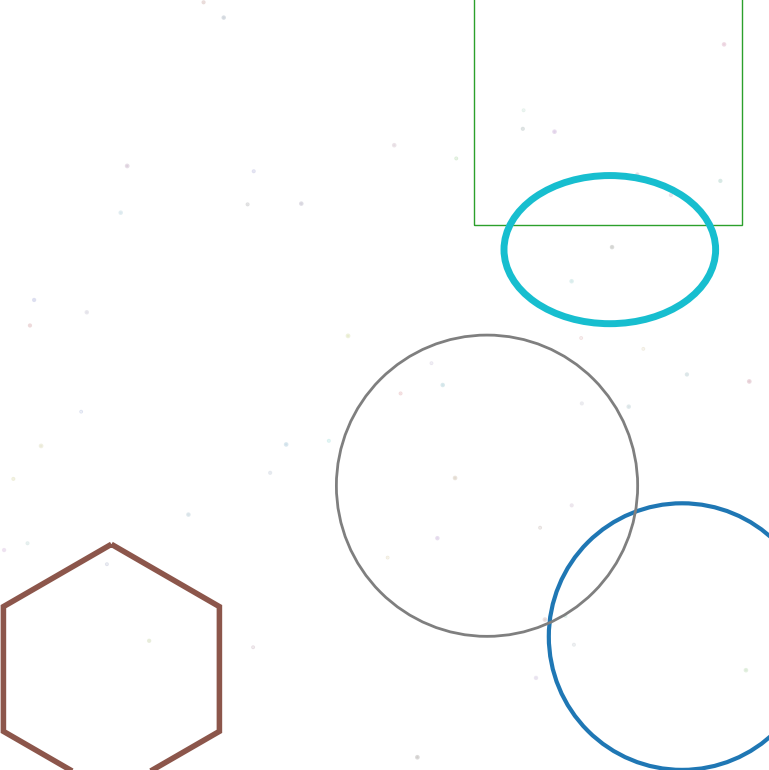[{"shape": "circle", "thickness": 1.5, "radius": 0.87, "center": [0.886, 0.173]}, {"shape": "square", "thickness": 0.5, "radius": 0.87, "center": [0.79, 0.882]}, {"shape": "hexagon", "thickness": 2, "radius": 0.81, "center": [0.145, 0.131]}, {"shape": "circle", "thickness": 1, "radius": 0.98, "center": [0.632, 0.369]}, {"shape": "oval", "thickness": 2.5, "radius": 0.69, "center": [0.792, 0.676]}]